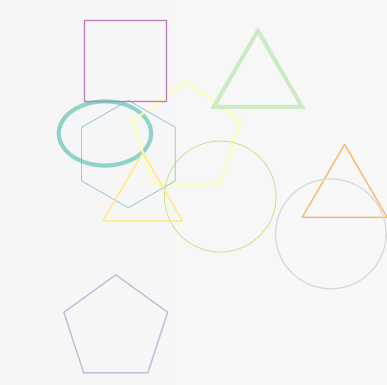[{"shape": "oval", "thickness": 3, "radius": 0.6, "center": [0.271, 0.653]}, {"shape": "pentagon", "thickness": 1.5, "radius": 0.73, "center": [0.481, 0.641]}, {"shape": "pentagon", "thickness": 1, "radius": 0.7, "center": [0.299, 0.145]}, {"shape": "hexagon", "thickness": 0.5, "radius": 0.7, "center": [0.331, 0.6]}, {"shape": "triangle", "thickness": 1, "radius": 0.63, "center": [0.889, 0.499]}, {"shape": "circle", "thickness": 0.5, "radius": 0.72, "center": [0.568, 0.49]}, {"shape": "circle", "thickness": 1, "radius": 0.71, "center": [0.854, 0.392]}, {"shape": "square", "thickness": 1, "radius": 0.53, "center": [0.323, 0.843]}, {"shape": "triangle", "thickness": 3, "radius": 0.66, "center": [0.666, 0.788]}, {"shape": "triangle", "thickness": 1, "radius": 0.59, "center": [0.368, 0.485]}]